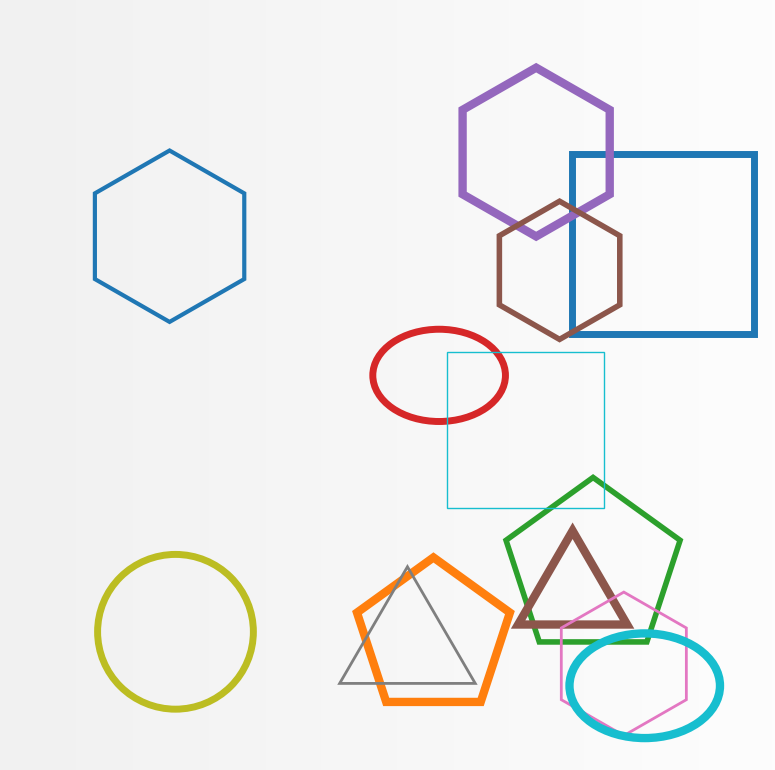[{"shape": "hexagon", "thickness": 1.5, "radius": 0.56, "center": [0.219, 0.693]}, {"shape": "square", "thickness": 2.5, "radius": 0.59, "center": [0.855, 0.683]}, {"shape": "pentagon", "thickness": 3, "radius": 0.52, "center": [0.559, 0.172]}, {"shape": "pentagon", "thickness": 2, "radius": 0.59, "center": [0.765, 0.262]}, {"shape": "oval", "thickness": 2.5, "radius": 0.43, "center": [0.567, 0.513]}, {"shape": "hexagon", "thickness": 3, "radius": 0.55, "center": [0.692, 0.803]}, {"shape": "triangle", "thickness": 3, "radius": 0.41, "center": [0.739, 0.23]}, {"shape": "hexagon", "thickness": 2, "radius": 0.45, "center": [0.722, 0.649]}, {"shape": "hexagon", "thickness": 1, "radius": 0.47, "center": [0.805, 0.138]}, {"shape": "triangle", "thickness": 1, "radius": 0.51, "center": [0.526, 0.163]}, {"shape": "circle", "thickness": 2.5, "radius": 0.5, "center": [0.226, 0.179]}, {"shape": "oval", "thickness": 3, "radius": 0.49, "center": [0.832, 0.109]}, {"shape": "square", "thickness": 0.5, "radius": 0.51, "center": [0.678, 0.442]}]